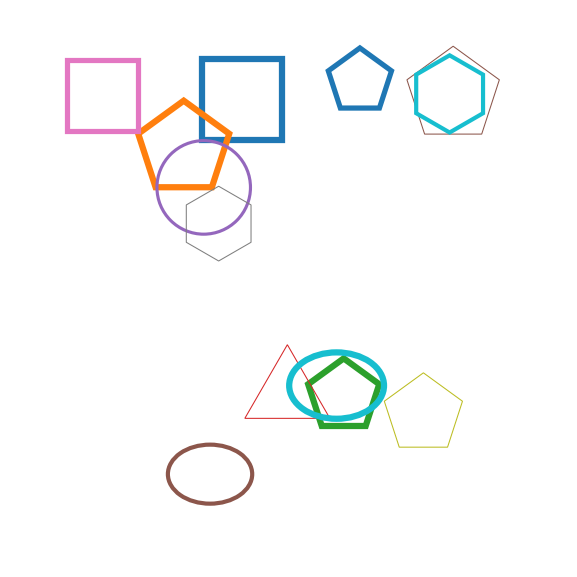[{"shape": "pentagon", "thickness": 2.5, "radius": 0.29, "center": [0.623, 0.859]}, {"shape": "square", "thickness": 3, "radius": 0.35, "center": [0.419, 0.827]}, {"shape": "pentagon", "thickness": 3, "radius": 0.41, "center": [0.318, 0.742]}, {"shape": "pentagon", "thickness": 3, "radius": 0.32, "center": [0.595, 0.314]}, {"shape": "triangle", "thickness": 0.5, "radius": 0.43, "center": [0.498, 0.317]}, {"shape": "circle", "thickness": 1.5, "radius": 0.4, "center": [0.353, 0.675]}, {"shape": "oval", "thickness": 2, "radius": 0.37, "center": [0.364, 0.178]}, {"shape": "pentagon", "thickness": 0.5, "radius": 0.42, "center": [0.785, 0.835]}, {"shape": "square", "thickness": 2.5, "radius": 0.31, "center": [0.178, 0.833]}, {"shape": "hexagon", "thickness": 0.5, "radius": 0.32, "center": [0.379, 0.612]}, {"shape": "pentagon", "thickness": 0.5, "radius": 0.36, "center": [0.733, 0.282]}, {"shape": "hexagon", "thickness": 2, "radius": 0.33, "center": [0.779, 0.837]}, {"shape": "oval", "thickness": 3, "radius": 0.41, "center": [0.583, 0.331]}]